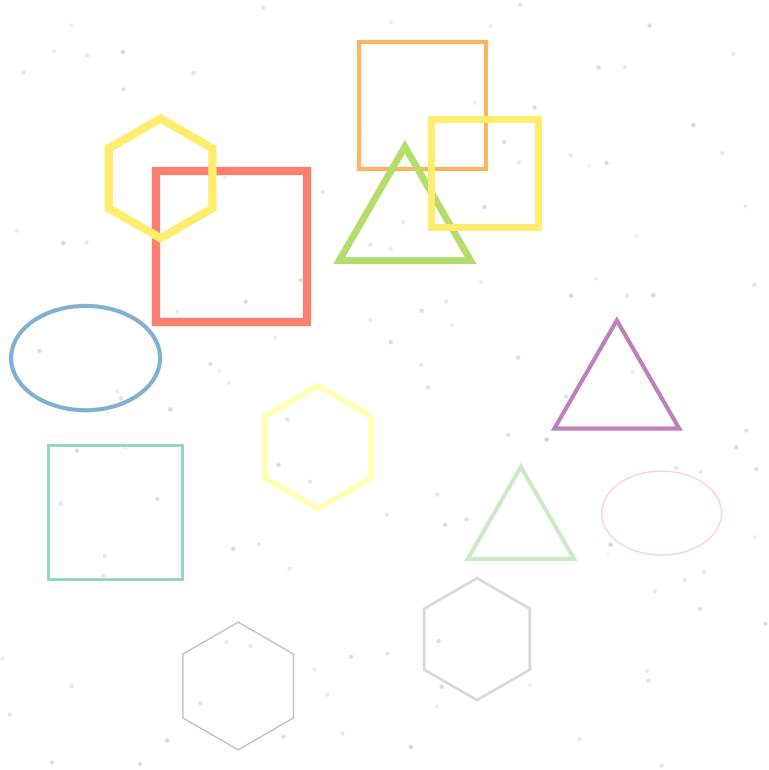[{"shape": "square", "thickness": 1, "radius": 0.43, "center": [0.15, 0.335]}, {"shape": "hexagon", "thickness": 2, "radius": 0.4, "center": [0.413, 0.419]}, {"shape": "hexagon", "thickness": 0.5, "radius": 0.41, "center": [0.309, 0.109]}, {"shape": "square", "thickness": 3, "radius": 0.49, "center": [0.301, 0.68]}, {"shape": "oval", "thickness": 1.5, "radius": 0.48, "center": [0.111, 0.535]}, {"shape": "square", "thickness": 1.5, "radius": 0.41, "center": [0.549, 0.863]}, {"shape": "triangle", "thickness": 2.5, "radius": 0.49, "center": [0.526, 0.711]}, {"shape": "oval", "thickness": 0.5, "radius": 0.39, "center": [0.859, 0.334]}, {"shape": "hexagon", "thickness": 1, "radius": 0.4, "center": [0.62, 0.17]}, {"shape": "triangle", "thickness": 1.5, "radius": 0.47, "center": [0.801, 0.49]}, {"shape": "triangle", "thickness": 1.5, "radius": 0.4, "center": [0.676, 0.314]}, {"shape": "square", "thickness": 2.5, "radius": 0.35, "center": [0.629, 0.775]}, {"shape": "hexagon", "thickness": 3, "radius": 0.39, "center": [0.209, 0.768]}]